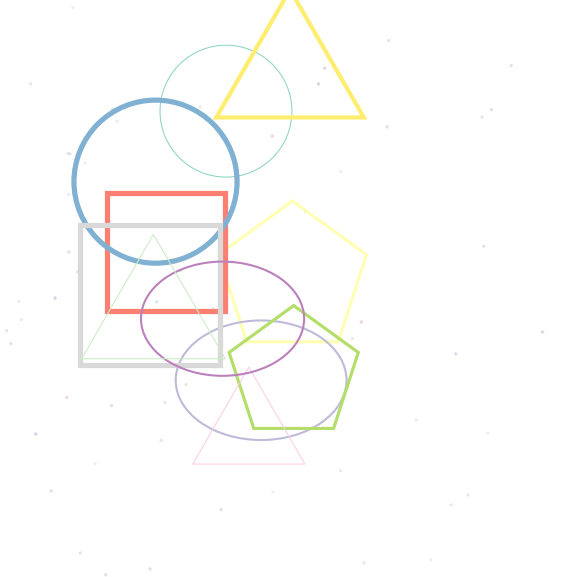[{"shape": "circle", "thickness": 0.5, "radius": 0.57, "center": [0.391, 0.807]}, {"shape": "pentagon", "thickness": 1.5, "radius": 0.67, "center": [0.506, 0.516]}, {"shape": "oval", "thickness": 1, "radius": 0.74, "center": [0.452, 0.341]}, {"shape": "square", "thickness": 2.5, "radius": 0.51, "center": [0.288, 0.563]}, {"shape": "circle", "thickness": 2.5, "radius": 0.71, "center": [0.269, 0.685]}, {"shape": "pentagon", "thickness": 1.5, "radius": 0.59, "center": [0.509, 0.352]}, {"shape": "triangle", "thickness": 0.5, "radius": 0.56, "center": [0.431, 0.252]}, {"shape": "square", "thickness": 2.5, "radius": 0.61, "center": [0.26, 0.488]}, {"shape": "oval", "thickness": 1, "radius": 0.71, "center": [0.385, 0.447]}, {"shape": "triangle", "thickness": 0.5, "radius": 0.72, "center": [0.266, 0.45]}, {"shape": "triangle", "thickness": 2, "radius": 0.74, "center": [0.502, 0.87]}]